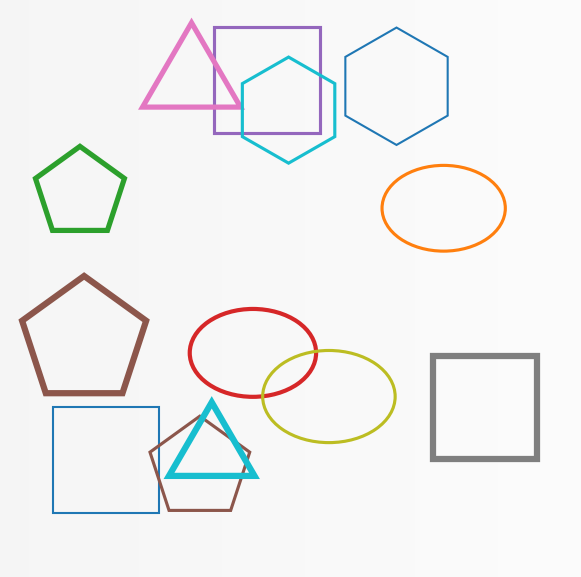[{"shape": "hexagon", "thickness": 1, "radius": 0.51, "center": [0.682, 0.85]}, {"shape": "square", "thickness": 1, "radius": 0.46, "center": [0.183, 0.202]}, {"shape": "oval", "thickness": 1.5, "radius": 0.53, "center": [0.763, 0.639]}, {"shape": "pentagon", "thickness": 2.5, "radius": 0.4, "center": [0.138, 0.665]}, {"shape": "oval", "thickness": 2, "radius": 0.54, "center": [0.435, 0.388]}, {"shape": "square", "thickness": 1.5, "radius": 0.46, "center": [0.46, 0.861]}, {"shape": "pentagon", "thickness": 3, "radius": 0.56, "center": [0.145, 0.409]}, {"shape": "pentagon", "thickness": 1.5, "radius": 0.45, "center": [0.344, 0.188]}, {"shape": "triangle", "thickness": 2.5, "radius": 0.49, "center": [0.33, 0.862]}, {"shape": "square", "thickness": 3, "radius": 0.45, "center": [0.834, 0.294]}, {"shape": "oval", "thickness": 1.5, "radius": 0.57, "center": [0.566, 0.312]}, {"shape": "triangle", "thickness": 3, "radius": 0.42, "center": [0.364, 0.218]}, {"shape": "hexagon", "thickness": 1.5, "radius": 0.46, "center": [0.496, 0.808]}]